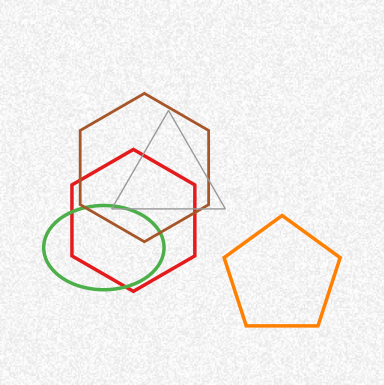[{"shape": "hexagon", "thickness": 2.5, "radius": 0.92, "center": [0.346, 0.428]}, {"shape": "oval", "thickness": 2.5, "radius": 0.78, "center": [0.27, 0.357]}, {"shape": "pentagon", "thickness": 2.5, "radius": 0.79, "center": [0.733, 0.282]}, {"shape": "hexagon", "thickness": 2, "radius": 0.96, "center": [0.375, 0.565]}, {"shape": "triangle", "thickness": 1, "radius": 0.85, "center": [0.438, 0.543]}]